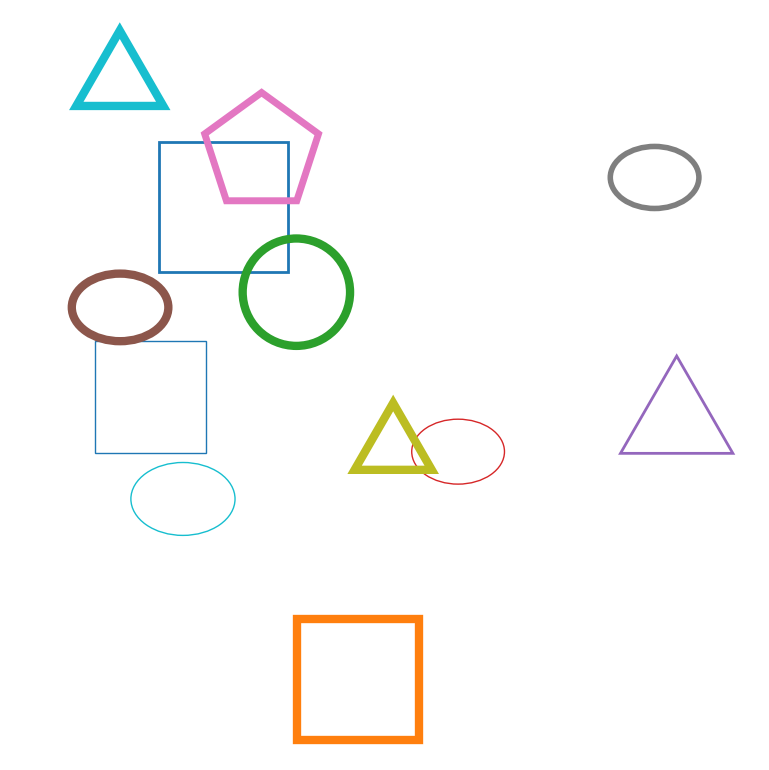[{"shape": "square", "thickness": 0.5, "radius": 0.36, "center": [0.195, 0.484]}, {"shape": "square", "thickness": 1, "radius": 0.42, "center": [0.29, 0.731]}, {"shape": "square", "thickness": 3, "radius": 0.39, "center": [0.465, 0.118]}, {"shape": "circle", "thickness": 3, "radius": 0.35, "center": [0.385, 0.621]}, {"shape": "oval", "thickness": 0.5, "radius": 0.3, "center": [0.595, 0.413]}, {"shape": "triangle", "thickness": 1, "radius": 0.42, "center": [0.879, 0.453]}, {"shape": "oval", "thickness": 3, "radius": 0.31, "center": [0.156, 0.601]}, {"shape": "pentagon", "thickness": 2.5, "radius": 0.39, "center": [0.34, 0.802]}, {"shape": "oval", "thickness": 2, "radius": 0.29, "center": [0.85, 0.77]}, {"shape": "triangle", "thickness": 3, "radius": 0.29, "center": [0.511, 0.419]}, {"shape": "oval", "thickness": 0.5, "radius": 0.34, "center": [0.238, 0.352]}, {"shape": "triangle", "thickness": 3, "radius": 0.33, "center": [0.156, 0.895]}]